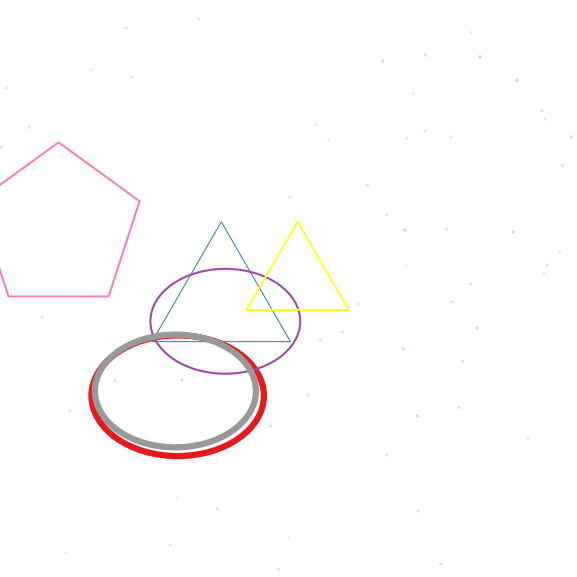[{"shape": "oval", "thickness": 3, "radius": 0.75, "center": [0.308, 0.314]}, {"shape": "triangle", "thickness": 0.5, "radius": 0.69, "center": [0.383, 0.477]}, {"shape": "oval", "thickness": 1, "radius": 0.65, "center": [0.39, 0.443]}, {"shape": "triangle", "thickness": 1, "radius": 0.51, "center": [0.515, 0.513]}, {"shape": "pentagon", "thickness": 1, "radius": 0.74, "center": [0.101, 0.605]}, {"shape": "oval", "thickness": 3, "radius": 0.7, "center": [0.304, 0.322]}]